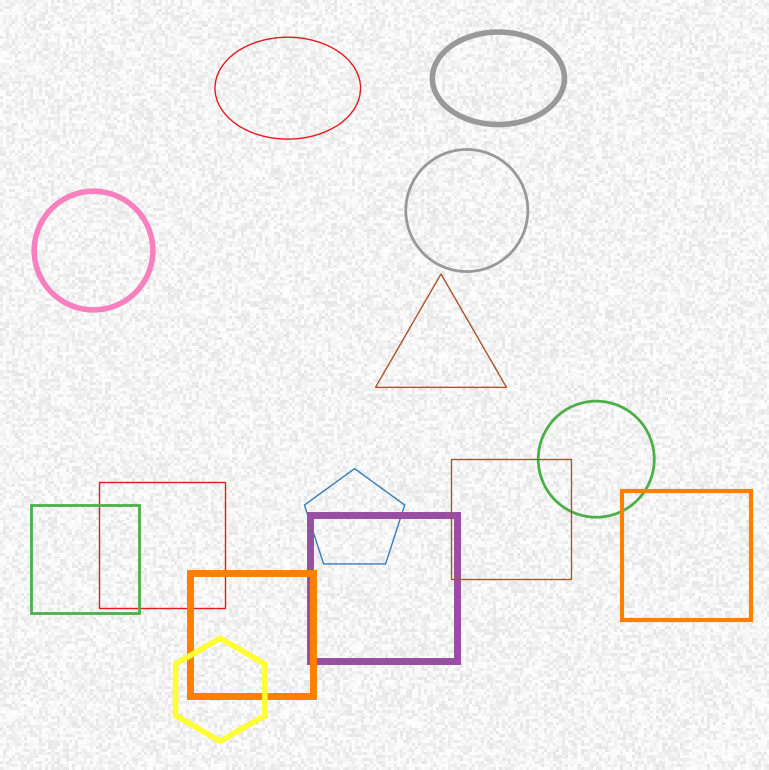[{"shape": "square", "thickness": 0.5, "radius": 0.41, "center": [0.21, 0.292]}, {"shape": "oval", "thickness": 0.5, "radius": 0.47, "center": [0.374, 0.885]}, {"shape": "pentagon", "thickness": 0.5, "radius": 0.34, "center": [0.461, 0.323]}, {"shape": "square", "thickness": 1, "radius": 0.35, "center": [0.11, 0.274]}, {"shape": "circle", "thickness": 1, "radius": 0.38, "center": [0.774, 0.404]}, {"shape": "square", "thickness": 2.5, "radius": 0.47, "center": [0.498, 0.237]}, {"shape": "square", "thickness": 1.5, "radius": 0.42, "center": [0.891, 0.278]}, {"shape": "square", "thickness": 2.5, "radius": 0.4, "center": [0.326, 0.176]}, {"shape": "hexagon", "thickness": 2, "radius": 0.33, "center": [0.286, 0.104]}, {"shape": "triangle", "thickness": 0.5, "radius": 0.49, "center": [0.573, 0.546]}, {"shape": "square", "thickness": 0.5, "radius": 0.39, "center": [0.664, 0.327]}, {"shape": "circle", "thickness": 2, "radius": 0.39, "center": [0.122, 0.675]}, {"shape": "circle", "thickness": 1, "radius": 0.4, "center": [0.606, 0.727]}, {"shape": "oval", "thickness": 2, "radius": 0.43, "center": [0.647, 0.898]}]